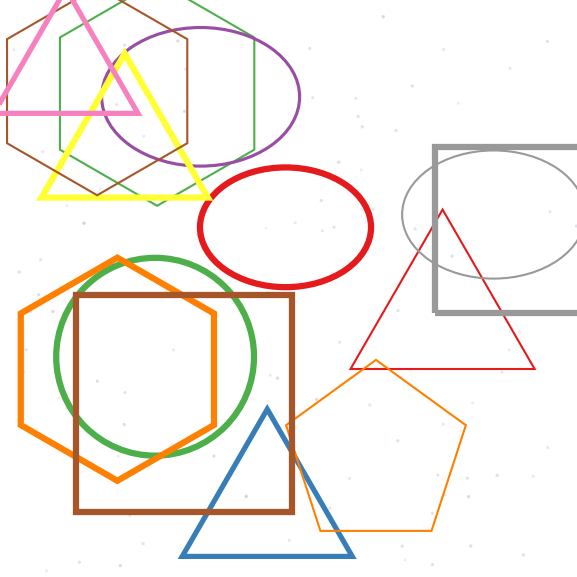[{"shape": "triangle", "thickness": 1, "radius": 0.92, "center": [0.766, 0.452]}, {"shape": "oval", "thickness": 3, "radius": 0.74, "center": [0.494, 0.606]}, {"shape": "triangle", "thickness": 2.5, "radius": 0.85, "center": [0.463, 0.121]}, {"shape": "hexagon", "thickness": 1, "radius": 0.97, "center": [0.272, 0.837]}, {"shape": "circle", "thickness": 3, "radius": 0.86, "center": [0.269, 0.381]}, {"shape": "oval", "thickness": 1.5, "radius": 0.86, "center": [0.347, 0.831]}, {"shape": "pentagon", "thickness": 1, "radius": 0.82, "center": [0.651, 0.212]}, {"shape": "hexagon", "thickness": 3, "radius": 0.97, "center": [0.203, 0.36]}, {"shape": "triangle", "thickness": 3, "radius": 0.83, "center": [0.216, 0.74]}, {"shape": "square", "thickness": 3, "radius": 0.94, "center": [0.319, 0.301]}, {"shape": "hexagon", "thickness": 1, "radius": 0.9, "center": [0.168, 0.841]}, {"shape": "triangle", "thickness": 2.5, "radius": 0.72, "center": [0.114, 0.875]}, {"shape": "square", "thickness": 3, "radius": 0.72, "center": [0.896, 0.601]}, {"shape": "oval", "thickness": 1, "radius": 0.79, "center": [0.855, 0.628]}]